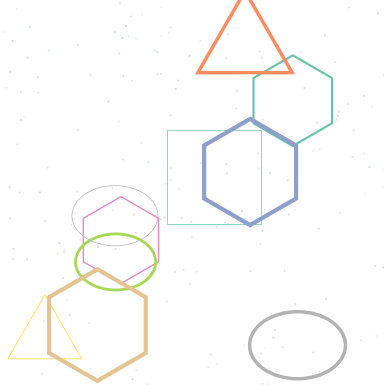[{"shape": "hexagon", "thickness": 1.5, "radius": 0.59, "center": [0.76, 0.739]}, {"shape": "square", "thickness": 0.5, "radius": 0.61, "center": [0.556, 0.54]}, {"shape": "triangle", "thickness": 2.5, "radius": 0.71, "center": [0.636, 0.882]}, {"shape": "hexagon", "thickness": 3, "radius": 0.69, "center": [0.65, 0.553]}, {"shape": "hexagon", "thickness": 1, "radius": 0.56, "center": [0.314, 0.376]}, {"shape": "oval", "thickness": 2, "radius": 0.52, "center": [0.3, 0.32]}, {"shape": "triangle", "thickness": 0.5, "radius": 0.56, "center": [0.117, 0.123]}, {"shape": "hexagon", "thickness": 3, "radius": 0.72, "center": [0.253, 0.156]}, {"shape": "oval", "thickness": 0.5, "radius": 0.56, "center": [0.299, 0.44]}, {"shape": "oval", "thickness": 2.5, "radius": 0.62, "center": [0.773, 0.103]}]